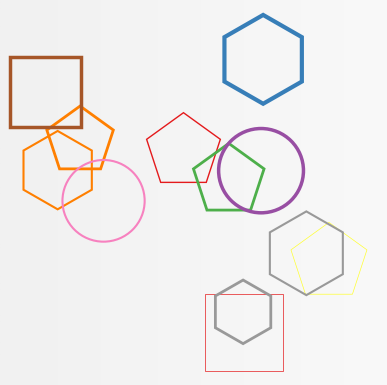[{"shape": "pentagon", "thickness": 1, "radius": 0.5, "center": [0.473, 0.607]}, {"shape": "square", "thickness": 0.5, "radius": 0.5, "center": [0.63, 0.137]}, {"shape": "hexagon", "thickness": 3, "radius": 0.58, "center": [0.679, 0.846]}, {"shape": "pentagon", "thickness": 2, "radius": 0.48, "center": [0.59, 0.532]}, {"shape": "circle", "thickness": 2.5, "radius": 0.55, "center": [0.674, 0.557]}, {"shape": "pentagon", "thickness": 2, "radius": 0.45, "center": [0.207, 0.634]}, {"shape": "hexagon", "thickness": 1.5, "radius": 0.51, "center": [0.149, 0.558]}, {"shape": "pentagon", "thickness": 0.5, "radius": 0.52, "center": [0.849, 0.319]}, {"shape": "square", "thickness": 2.5, "radius": 0.46, "center": [0.116, 0.76]}, {"shape": "circle", "thickness": 1.5, "radius": 0.53, "center": [0.267, 0.478]}, {"shape": "hexagon", "thickness": 1.5, "radius": 0.54, "center": [0.791, 0.342]}, {"shape": "hexagon", "thickness": 2, "radius": 0.41, "center": [0.627, 0.19]}]